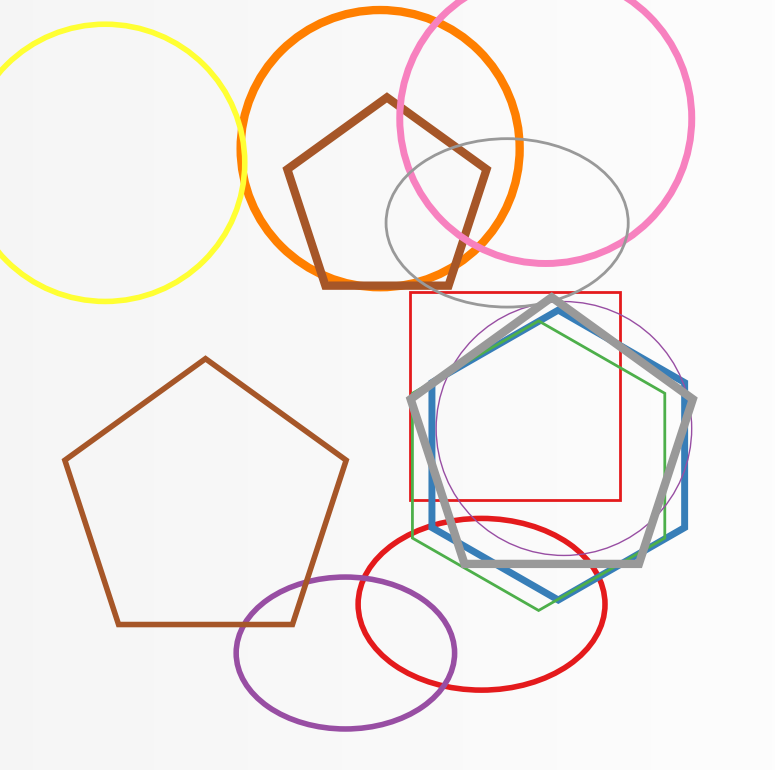[{"shape": "oval", "thickness": 2, "radius": 0.8, "center": [0.621, 0.215]}, {"shape": "square", "thickness": 1, "radius": 0.68, "center": [0.665, 0.486]}, {"shape": "hexagon", "thickness": 2.5, "radius": 0.94, "center": [0.72, 0.409]}, {"shape": "hexagon", "thickness": 1, "radius": 0.94, "center": [0.695, 0.395]}, {"shape": "circle", "thickness": 0.5, "radius": 0.82, "center": [0.728, 0.443]}, {"shape": "oval", "thickness": 2, "radius": 0.7, "center": [0.446, 0.152]}, {"shape": "circle", "thickness": 3, "radius": 0.9, "center": [0.491, 0.807]}, {"shape": "circle", "thickness": 2, "radius": 0.9, "center": [0.136, 0.789]}, {"shape": "pentagon", "thickness": 2, "radius": 0.95, "center": [0.265, 0.343]}, {"shape": "pentagon", "thickness": 3, "radius": 0.68, "center": [0.499, 0.738]}, {"shape": "circle", "thickness": 2.5, "radius": 0.94, "center": [0.704, 0.846]}, {"shape": "oval", "thickness": 1, "radius": 0.78, "center": [0.654, 0.711]}, {"shape": "pentagon", "thickness": 3, "radius": 0.96, "center": [0.712, 0.423]}]